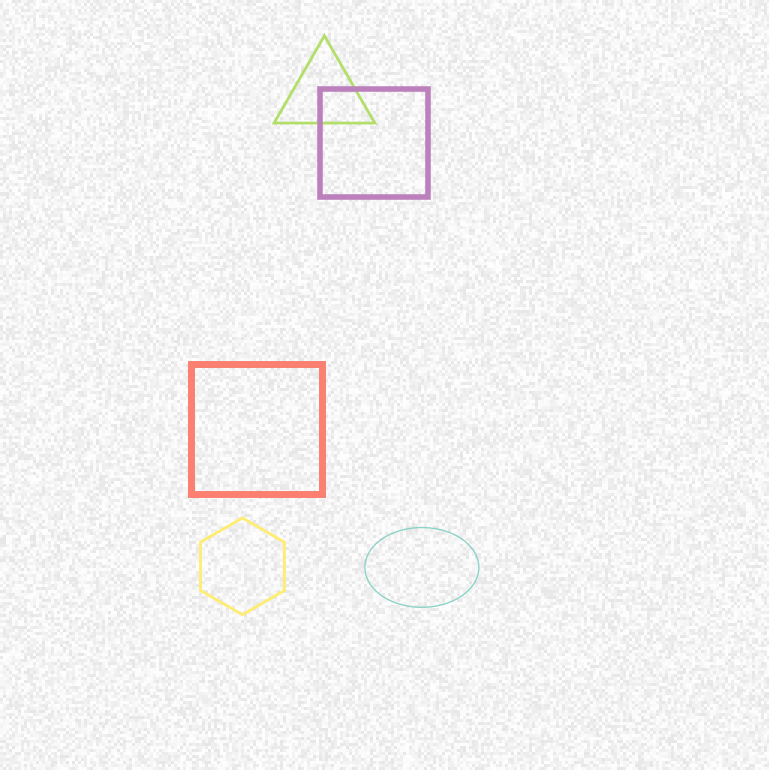[{"shape": "oval", "thickness": 0.5, "radius": 0.37, "center": [0.548, 0.263]}, {"shape": "square", "thickness": 2.5, "radius": 0.42, "center": [0.333, 0.443]}, {"shape": "triangle", "thickness": 1, "radius": 0.38, "center": [0.421, 0.878]}, {"shape": "square", "thickness": 2, "radius": 0.35, "center": [0.486, 0.814]}, {"shape": "hexagon", "thickness": 1, "radius": 0.31, "center": [0.315, 0.265]}]